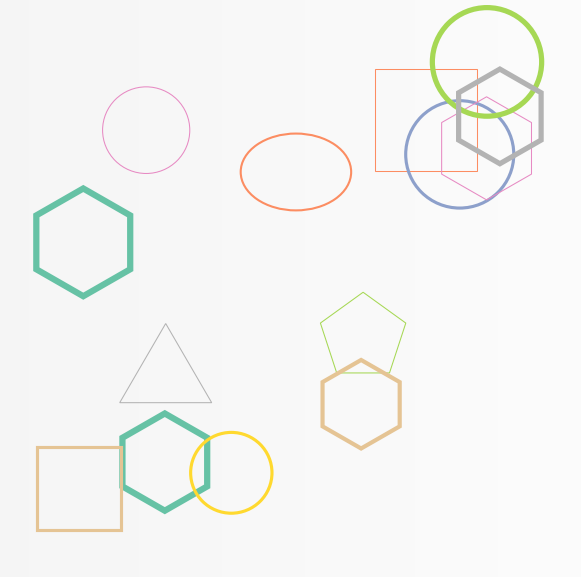[{"shape": "hexagon", "thickness": 3, "radius": 0.47, "center": [0.143, 0.58]}, {"shape": "hexagon", "thickness": 3, "radius": 0.42, "center": [0.284, 0.199]}, {"shape": "oval", "thickness": 1, "radius": 0.48, "center": [0.509, 0.701]}, {"shape": "square", "thickness": 0.5, "radius": 0.44, "center": [0.732, 0.791]}, {"shape": "circle", "thickness": 1.5, "radius": 0.46, "center": [0.791, 0.732]}, {"shape": "hexagon", "thickness": 0.5, "radius": 0.45, "center": [0.837, 0.742]}, {"shape": "circle", "thickness": 0.5, "radius": 0.38, "center": [0.251, 0.774]}, {"shape": "pentagon", "thickness": 0.5, "radius": 0.39, "center": [0.625, 0.416]}, {"shape": "circle", "thickness": 2.5, "radius": 0.47, "center": [0.838, 0.892]}, {"shape": "circle", "thickness": 1.5, "radius": 0.35, "center": [0.398, 0.18]}, {"shape": "hexagon", "thickness": 2, "radius": 0.38, "center": [0.621, 0.299]}, {"shape": "square", "thickness": 1.5, "radius": 0.36, "center": [0.136, 0.153]}, {"shape": "triangle", "thickness": 0.5, "radius": 0.46, "center": [0.285, 0.348]}, {"shape": "hexagon", "thickness": 2.5, "radius": 0.41, "center": [0.86, 0.798]}]